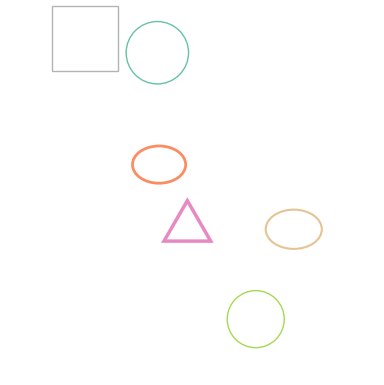[{"shape": "circle", "thickness": 1, "radius": 0.41, "center": [0.409, 0.863]}, {"shape": "oval", "thickness": 2, "radius": 0.35, "center": [0.413, 0.572]}, {"shape": "triangle", "thickness": 2.5, "radius": 0.35, "center": [0.487, 0.409]}, {"shape": "circle", "thickness": 1, "radius": 0.37, "center": [0.664, 0.171]}, {"shape": "oval", "thickness": 1.5, "radius": 0.36, "center": [0.763, 0.404]}, {"shape": "square", "thickness": 1, "radius": 0.43, "center": [0.221, 0.9]}]